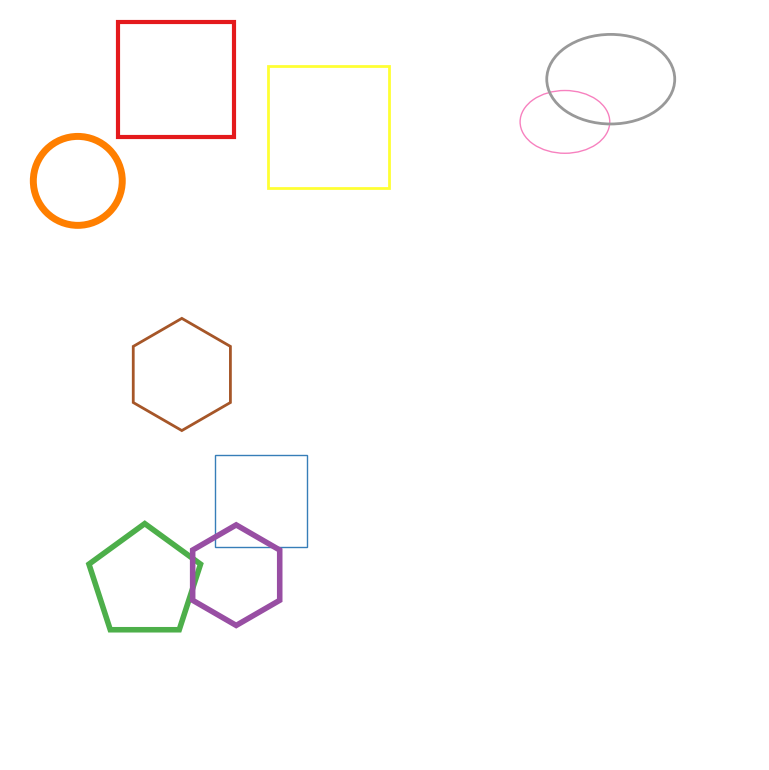[{"shape": "square", "thickness": 1.5, "radius": 0.37, "center": [0.228, 0.897]}, {"shape": "square", "thickness": 0.5, "radius": 0.3, "center": [0.339, 0.35]}, {"shape": "pentagon", "thickness": 2, "radius": 0.38, "center": [0.188, 0.244]}, {"shape": "hexagon", "thickness": 2, "radius": 0.33, "center": [0.307, 0.253]}, {"shape": "circle", "thickness": 2.5, "radius": 0.29, "center": [0.101, 0.765]}, {"shape": "square", "thickness": 1, "radius": 0.4, "center": [0.427, 0.835]}, {"shape": "hexagon", "thickness": 1, "radius": 0.36, "center": [0.236, 0.514]}, {"shape": "oval", "thickness": 0.5, "radius": 0.29, "center": [0.734, 0.842]}, {"shape": "oval", "thickness": 1, "radius": 0.42, "center": [0.793, 0.897]}]